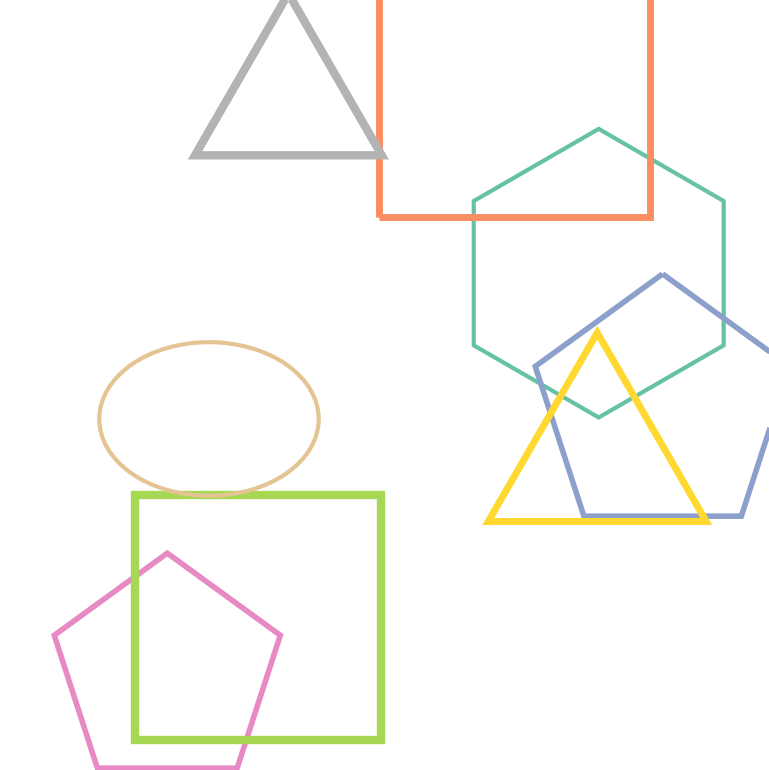[{"shape": "hexagon", "thickness": 1.5, "radius": 0.94, "center": [0.778, 0.645]}, {"shape": "square", "thickness": 2.5, "radius": 0.88, "center": [0.668, 0.895]}, {"shape": "pentagon", "thickness": 2, "radius": 0.87, "center": [0.861, 0.47]}, {"shape": "pentagon", "thickness": 2, "radius": 0.77, "center": [0.217, 0.127]}, {"shape": "square", "thickness": 3, "radius": 0.8, "center": [0.335, 0.198]}, {"shape": "triangle", "thickness": 2.5, "radius": 0.82, "center": [0.776, 0.404]}, {"shape": "oval", "thickness": 1.5, "radius": 0.71, "center": [0.271, 0.456]}, {"shape": "triangle", "thickness": 3, "radius": 0.7, "center": [0.375, 0.868]}]